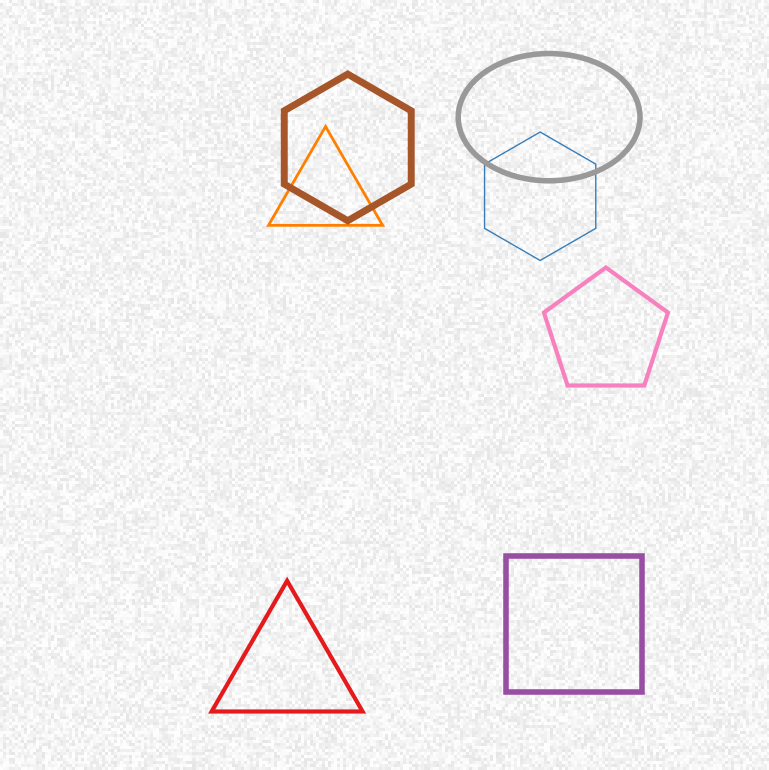[{"shape": "triangle", "thickness": 1.5, "radius": 0.57, "center": [0.373, 0.133]}, {"shape": "hexagon", "thickness": 0.5, "radius": 0.42, "center": [0.702, 0.745]}, {"shape": "square", "thickness": 2, "radius": 0.44, "center": [0.746, 0.189]}, {"shape": "triangle", "thickness": 1, "radius": 0.43, "center": [0.423, 0.75]}, {"shape": "hexagon", "thickness": 2.5, "radius": 0.48, "center": [0.452, 0.809]}, {"shape": "pentagon", "thickness": 1.5, "radius": 0.42, "center": [0.787, 0.568]}, {"shape": "oval", "thickness": 2, "radius": 0.59, "center": [0.713, 0.848]}]